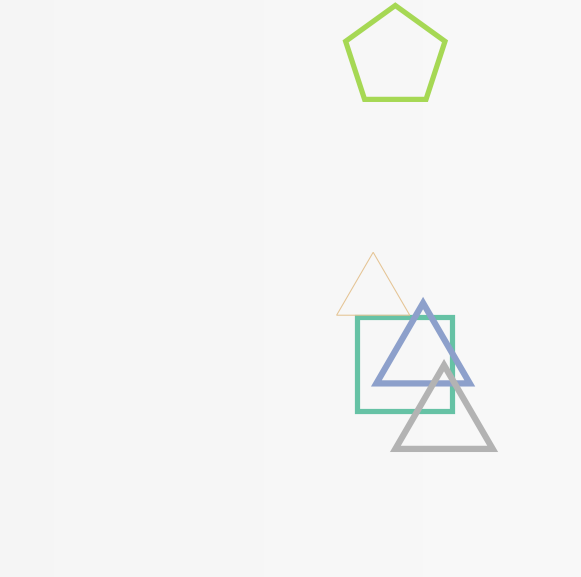[{"shape": "square", "thickness": 2.5, "radius": 0.41, "center": [0.696, 0.369]}, {"shape": "triangle", "thickness": 3, "radius": 0.46, "center": [0.728, 0.382]}, {"shape": "pentagon", "thickness": 2.5, "radius": 0.45, "center": [0.68, 0.9]}, {"shape": "triangle", "thickness": 0.5, "radius": 0.36, "center": [0.642, 0.49]}, {"shape": "triangle", "thickness": 3, "radius": 0.48, "center": [0.764, 0.27]}]